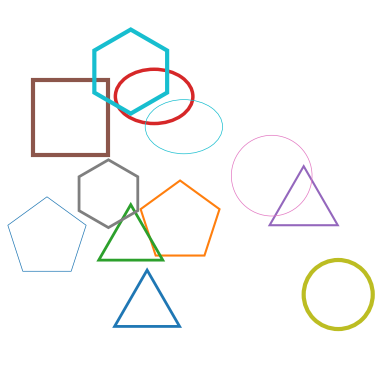[{"shape": "triangle", "thickness": 2, "radius": 0.49, "center": [0.382, 0.201]}, {"shape": "pentagon", "thickness": 0.5, "radius": 0.53, "center": [0.122, 0.382]}, {"shape": "pentagon", "thickness": 1.5, "radius": 0.54, "center": [0.468, 0.423]}, {"shape": "triangle", "thickness": 2, "radius": 0.48, "center": [0.34, 0.372]}, {"shape": "oval", "thickness": 2.5, "radius": 0.5, "center": [0.4, 0.75]}, {"shape": "triangle", "thickness": 1.5, "radius": 0.51, "center": [0.789, 0.466]}, {"shape": "square", "thickness": 3, "radius": 0.49, "center": [0.182, 0.696]}, {"shape": "circle", "thickness": 0.5, "radius": 0.52, "center": [0.706, 0.544]}, {"shape": "hexagon", "thickness": 2, "radius": 0.44, "center": [0.282, 0.497]}, {"shape": "circle", "thickness": 3, "radius": 0.45, "center": [0.878, 0.235]}, {"shape": "oval", "thickness": 0.5, "radius": 0.5, "center": [0.478, 0.671]}, {"shape": "hexagon", "thickness": 3, "radius": 0.55, "center": [0.34, 0.814]}]